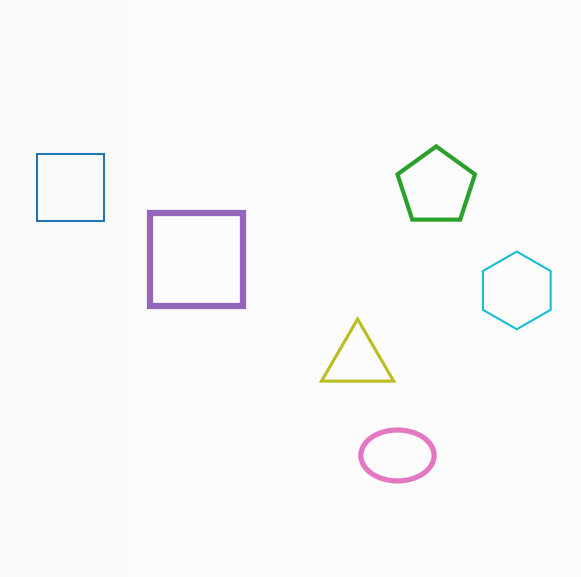[{"shape": "square", "thickness": 1, "radius": 0.29, "center": [0.121, 0.674]}, {"shape": "pentagon", "thickness": 2, "radius": 0.35, "center": [0.751, 0.676]}, {"shape": "square", "thickness": 3, "radius": 0.4, "center": [0.338, 0.549]}, {"shape": "oval", "thickness": 2.5, "radius": 0.32, "center": [0.684, 0.21]}, {"shape": "triangle", "thickness": 1.5, "radius": 0.36, "center": [0.615, 0.375]}, {"shape": "hexagon", "thickness": 1, "radius": 0.34, "center": [0.889, 0.496]}]